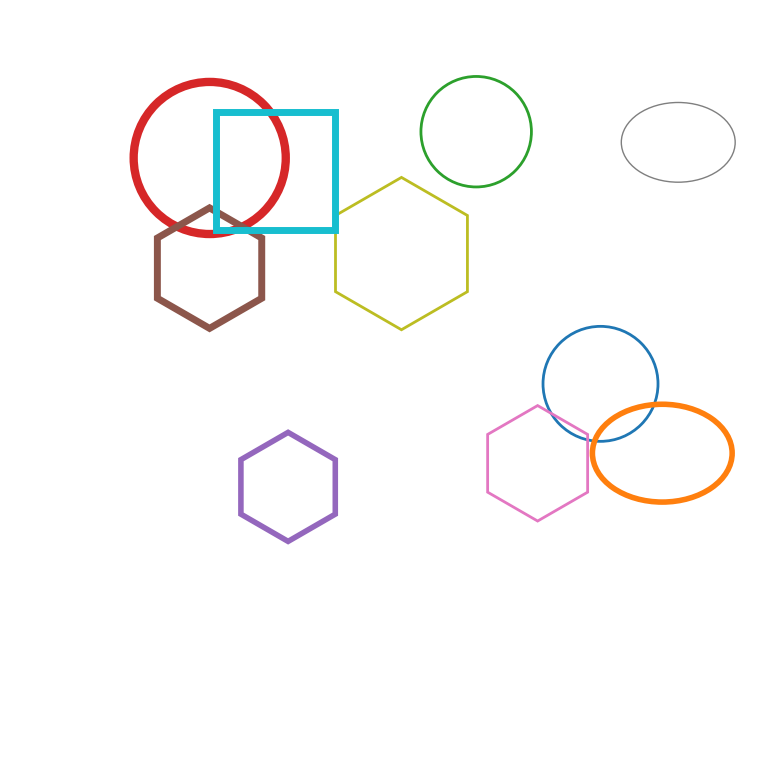[{"shape": "circle", "thickness": 1, "radius": 0.37, "center": [0.78, 0.501]}, {"shape": "oval", "thickness": 2, "radius": 0.45, "center": [0.86, 0.411]}, {"shape": "circle", "thickness": 1, "radius": 0.36, "center": [0.618, 0.829]}, {"shape": "circle", "thickness": 3, "radius": 0.49, "center": [0.272, 0.795]}, {"shape": "hexagon", "thickness": 2, "radius": 0.35, "center": [0.374, 0.368]}, {"shape": "hexagon", "thickness": 2.5, "radius": 0.39, "center": [0.272, 0.652]}, {"shape": "hexagon", "thickness": 1, "radius": 0.37, "center": [0.698, 0.398]}, {"shape": "oval", "thickness": 0.5, "radius": 0.37, "center": [0.881, 0.815]}, {"shape": "hexagon", "thickness": 1, "radius": 0.49, "center": [0.521, 0.671]}, {"shape": "square", "thickness": 2.5, "radius": 0.38, "center": [0.358, 0.778]}]